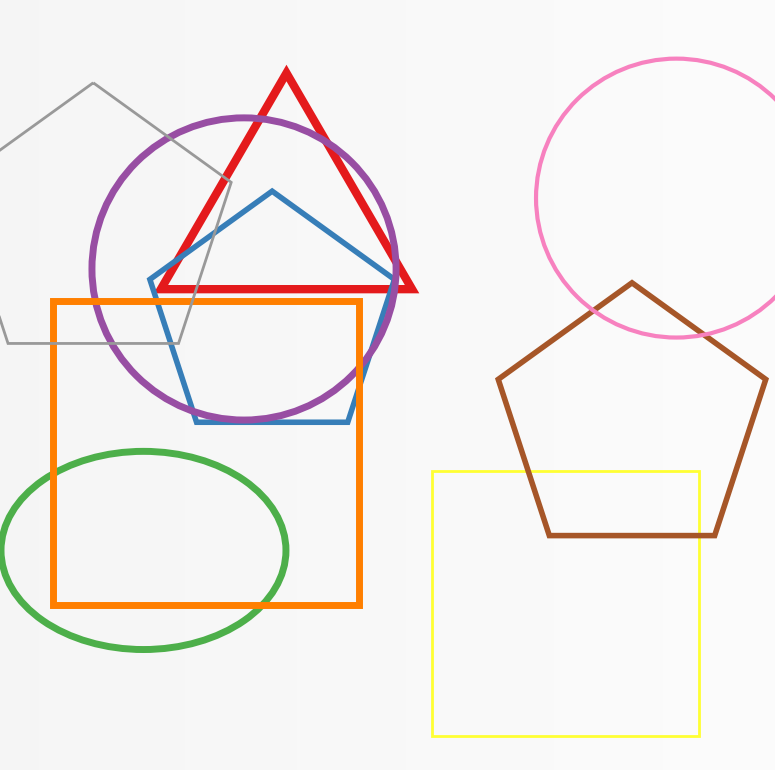[{"shape": "triangle", "thickness": 3, "radius": 0.94, "center": [0.37, 0.718]}, {"shape": "pentagon", "thickness": 2, "radius": 0.83, "center": [0.351, 0.586]}, {"shape": "oval", "thickness": 2.5, "radius": 0.92, "center": [0.185, 0.285]}, {"shape": "circle", "thickness": 2.5, "radius": 0.98, "center": [0.315, 0.651]}, {"shape": "square", "thickness": 2.5, "radius": 0.99, "center": [0.265, 0.412]}, {"shape": "square", "thickness": 1, "radius": 0.86, "center": [0.73, 0.216]}, {"shape": "pentagon", "thickness": 2, "radius": 0.91, "center": [0.815, 0.451]}, {"shape": "circle", "thickness": 1.5, "radius": 0.91, "center": [0.873, 0.743]}, {"shape": "pentagon", "thickness": 1, "radius": 0.94, "center": [0.12, 0.705]}]